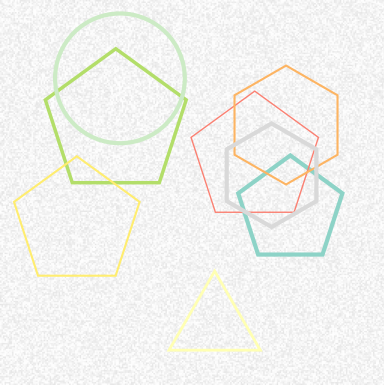[{"shape": "pentagon", "thickness": 3, "radius": 0.71, "center": [0.754, 0.454]}, {"shape": "triangle", "thickness": 2, "radius": 0.68, "center": [0.558, 0.159]}, {"shape": "pentagon", "thickness": 1, "radius": 0.87, "center": [0.662, 0.589]}, {"shape": "hexagon", "thickness": 1.5, "radius": 0.77, "center": [0.743, 0.675]}, {"shape": "pentagon", "thickness": 2.5, "radius": 0.96, "center": [0.301, 0.681]}, {"shape": "hexagon", "thickness": 3, "radius": 0.67, "center": [0.705, 0.545]}, {"shape": "circle", "thickness": 3, "radius": 0.84, "center": [0.312, 0.796]}, {"shape": "pentagon", "thickness": 1.5, "radius": 0.86, "center": [0.2, 0.423]}]